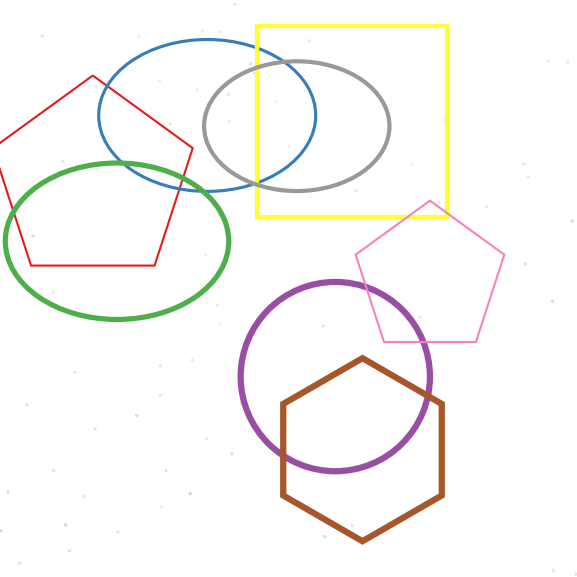[{"shape": "pentagon", "thickness": 1, "radius": 0.91, "center": [0.161, 0.686]}, {"shape": "oval", "thickness": 1.5, "radius": 0.94, "center": [0.359, 0.799]}, {"shape": "oval", "thickness": 2.5, "radius": 0.97, "center": [0.203, 0.581]}, {"shape": "circle", "thickness": 3, "radius": 0.82, "center": [0.581, 0.347]}, {"shape": "square", "thickness": 2, "radius": 0.82, "center": [0.609, 0.789]}, {"shape": "hexagon", "thickness": 3, "radius": 0.79, "center": [0.628, 0.22]}, {"shape": "pentagon", "thickness": 1, "radius": 0.68, "center": [0.745, 0.516]}, {"shape": "oval", "thickness": 2, "radius": 0.8, "center": [0.514, 0.781]}]